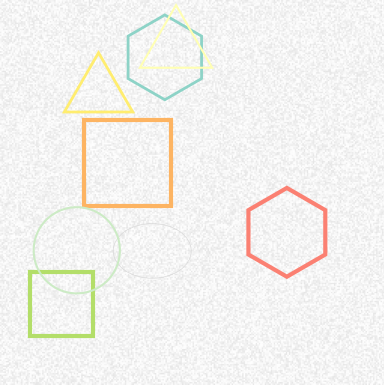[{"shape": "hexagon", "thickness": 2, "radius": 0.55, "center": [0.428, 0.851]}, {"shape": "triangle", "thickness": 1.5, "radius": 0.54, "center": [0.457, 0.878]}, {"shape": "hexagon", "thickness": 3, "radius": 0.58, "center": [0.745, 0.397]}, {"shape": "square", "thickness": 3, "radius": 0.56, "center": [0.331, 0.576]}, {"shape": "square", "thickness": 3, "radius": 0.41, "center": [0.159, 0.211]}, {"shape": "oval", "thickness": 0.5, "radius": 0.51, "center": [0.395, 0.348]}, {"shape": "circle", "thickness": 1.5, "radius": 0.56, "center": [0.199, 0.35]}, {"shape": "triangle", "thickness": 2, "radius": 0.51, "center": [0.256, 0.76]}]